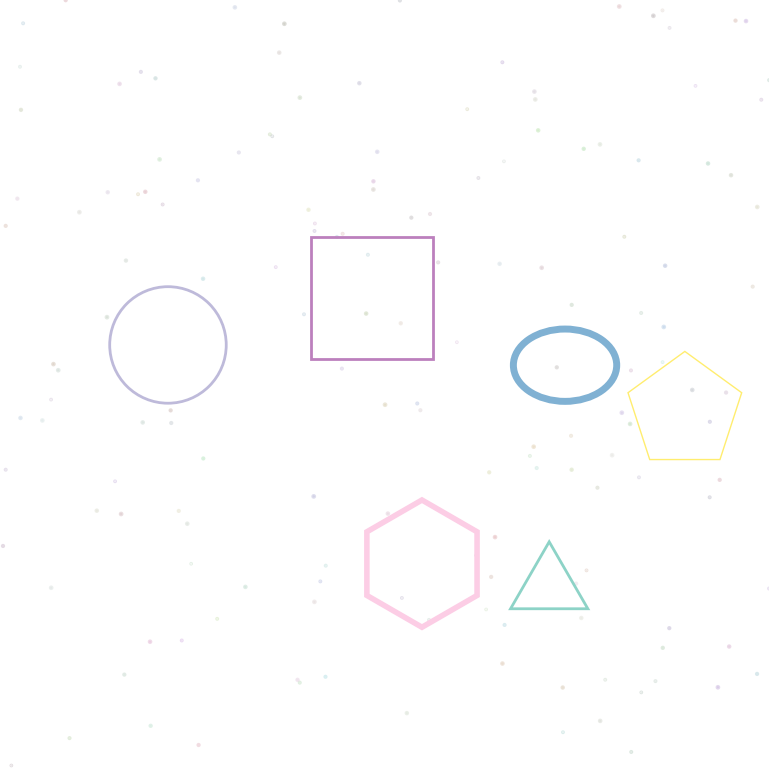[{"shape": "triangle", "thickness": 1, "radius": 0.29, "center": [0.713, 0.238]}, {"shape": "circle", "thickness": 1, "radius": 0.38, "center": [0.218, 0.552]}, {"shape": "oval", "thickness": 2.5, "radius": 0.34, "center": [0.734, 0.526]}, {"shape": "hexagon", "thickness": 2, "radius": 0.41, "center": [0.548, 0.268]}, {"shape": "square", "thickness": 1, "radius": 0.4, "center": [0.483, 0.613]}, {"shape": "pentagon", "thickness": 0.5, "radius": 0.39, "center": [0.889, 0.466]}]